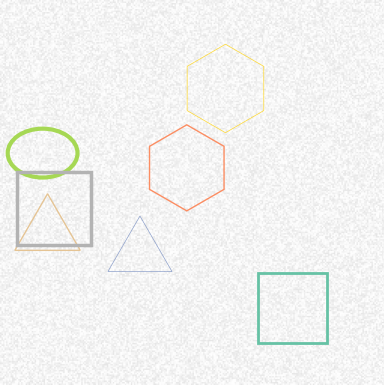[{"shape": "square", "thickness": 2, "radius": 0.45, "center": [0.759, 0.2]}, {"shape": "hexagon", "thickness": 1, "radius": 0.56, "center": [0.485, 0.564]}, {"shape": "triangle", "thickness": 0.5, "radius": 0.48, "center": [0.363, 0.343]}, {"shape": "oval", "thickness": 3, "radius": 0.45, "center": [0.111, 0.602]}, {"shape": "hexagon", "thickness": 0.5, "radius": 0.57, "center": [0.586, 0.77]}, {"shape": "triangle", "thickness": 1, "radius": 0.49, "center": [0.124, 0.399]}, {"shape": "square", "thickness": 2.5, "radius": 0.48, "center": [0.14, 0.459]}]